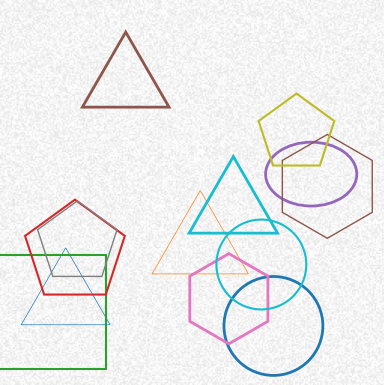[{"shape": "circle", "thickness": 2, "radius": 0.64, "center": [0.71, 0.153]}, {"shape": "triangle", "thickness": 0.5, "radius": 0.67, "center": [0.171, 0.223]}, {"shape": "triangle", "thickness": 0.5, "radius": 0.72, "center": [0.52, 0.361]}, {"shape": "square", "thickness": 1.5, "radius": 0.74, "center": [0.126, 0.19]}, {"shape": "pentagon", "thickness": 1.5, "radius": 0.68, "center": [0.195, 0.345]}, {"shape": "oval", "thickness": 2, "radius": 0.59, "center": [0.808, 0.548]}, {"shape": "triangle", "thickness": 2, "radius": 0.65, "center": [0.327, 0.787]}, {"shape": "hexagon", "thickness": 1, "radius": 0.67, "center": [0.85, 0.516]}, {"shape": "hexagon", "thickness": 2, "radius": 0.59, "center": [0.594, 0.224]}, {"shape": "pentagon", "thickness": 1, "radius": 0.54, "center": [0.201, 0.37]}, {"shape": "pentagon", "thickness": 1.5, "radius": 0.52, "center": [0.77, 0.654]}, {"shape": "triangle", "thickness": 2, "radius": 0.66, "center": [0.606, 0.461]}, {"shape": "circle", "thickness": 1.5, "radius": 0.58, "center": [0.679, 0.313]}]